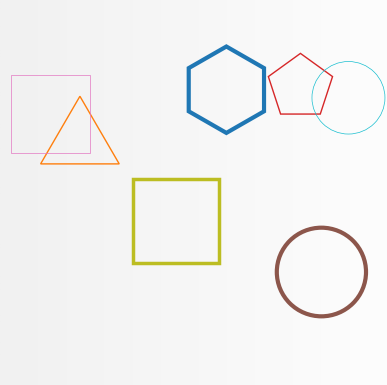[{"shape": "hexagon", "thickness": 3, "radius": 0.56, "center": [0.584, 0.767]}, {"shape": "triangle", "thickness": 1, "radius": 0.59, "center": [0.206, 0.633]}, {"shape": "pentagon", "thickness": 1, "radius": 0.44, "center": [0.775, 0.774]}, {"shape": "circle", "thickness": 3, "radius": 0.58, "center": [0.829, 0.293]}, {"shape": "square", "thickness": 0.5, "radius": 0.51, "center": [0.131, 0.704]}, {"shape": "square", "thickness": 2.5, "radius": 0.55, "center": [0.454, 0.426]}, {"shape": "circle", "thickness": 0.5, "radius": 0.47, "center": [0.899, 0.746]}]